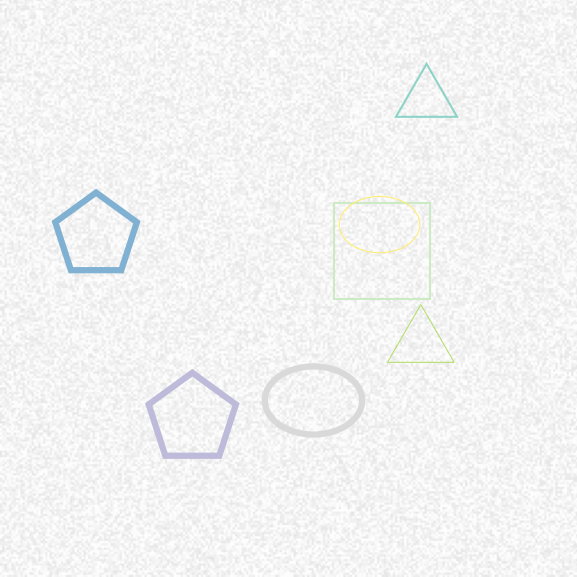[{"shape": "triangle", "thickness": 1, "radius": 0.31, "center": [0.739, 0.827]}, {"shape": "pentagon", "thickness": 3, "radius": 0.4, "center": [0.333, 0.274]}, {"shape": "pentagon", "thickness": 3, "radius": 0.37, "center": [0.166, 0.591]}, {"shape": "triangle", "thickness": 0.5, "radius": 0.33, "center": [0.729, 0.405]}, {"shape": "oval", "thickness": 3, "radius": 0.42, "center": [0.543, 0.306]}, {"shape": "square", "thickness": 1, "radius": 0.42, "center": [0.661, 0.565]}, {"shape": "oval", "thickness": 0.5, "radius": 0.35, "center": [0.657, 0.61]}]